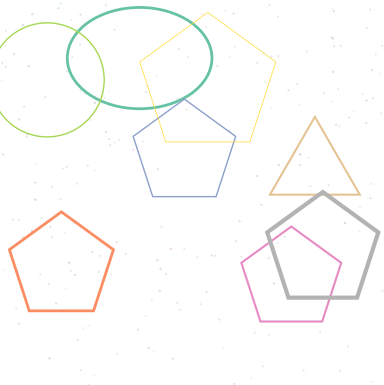[{"shape": "oval", "thickness": 2, "radius": 0.94, "center": [0.363, 0.849]}, {"shape": "pentagon", "thickness": 2, "radius": 0.71, "center": [0.159, 0.308]}, {"shape": "pentagon", "thickness": 1, "radius": 0.7, "center": [0.479, 0.602]}, {"shape": "pentagon", "thickness": 1.5, "radius": 0.68, "center": [0.757, 0.275]}, {"shape": "circle", "thickness": 1, "radius": 0.74, "center": [0.123, 0.793]}, {"shape": "pentagon", "thickness": 0.5, "radius": 0.93, "center": [0.54, 0.782]}, {"shape": "triangle", "thickness": 1.5, "radius": 0.67, "center": [0.818, 0.562]}, {"shape": "pentagon", "thickness": 3, "radius": 0.76, "center": [0.838, 0.35]}]